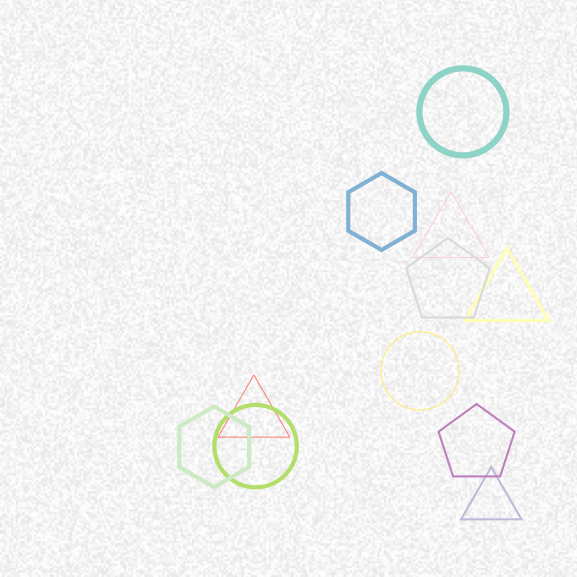[{"shape": "circle", "thickness": 3, "radius": 0.38, "center": [0.802, 0.805]}, {"shape": "triangle", "thickness": 1.5, "radius": 0.42, "center": [0.878, 0.486]}, {"shape": "triangle", "thickness": 1, "radius": 0.3, "center": [0.851, 0.13]}, {"shape": "triangle", "thickness": 0.5, "radius": 0.36, "center": [0.44, 0.278]}, {"shape": "hexagon", "thickness": 2, "radius": 0.33, "center": [0.661, 0.633]}, {"shape": "circle", "thickness": 2, "radius": 0.36, "center": [0.443, 0.227]}, {"shape": "triangle", "thickness": 0.5, "radius": 0.38, "center": [0.781, 0.591]}, {"shape": "pentagon", "thickness": 1, "radius": 0.38, "center": [0.776, 0.511]}, {"shape": "pentagon", "thickness": 1, "radius": 0.35, "center": [0.825, 0.23]}, {"shape": "hexagon", "thickness": 2, "radius": 0.35, "center": [0.371, 0.225]}, {"shape": "circle", "thickness": 0.5, "radius": 0.34, "center": [0.728, 0.357]}]